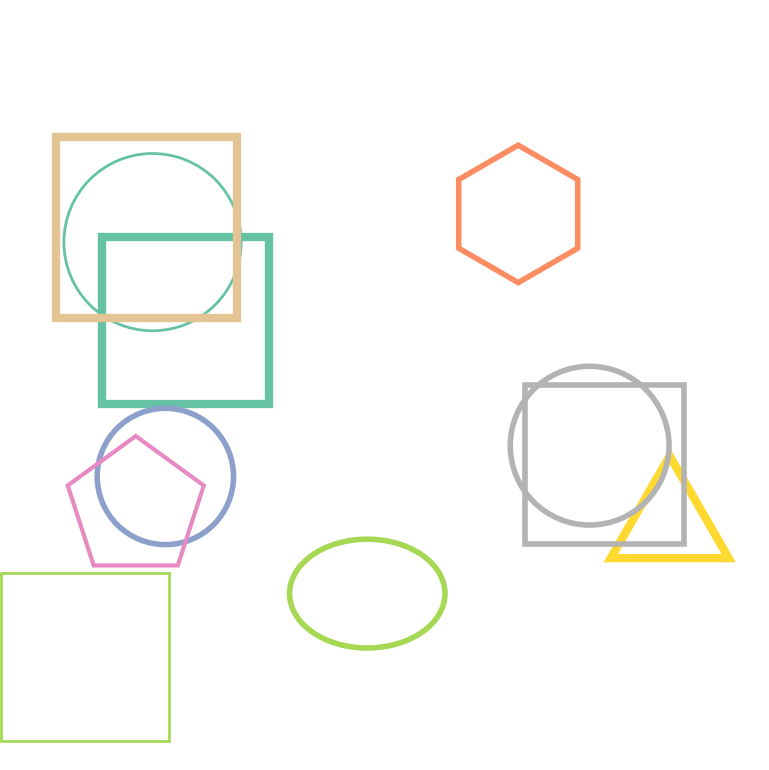[{"shape": "circle", "thickness": 1, "radius": 0.58, "center": [0.198, 0.686]}, {"shape": "square", "thickness": 3, "radius": 0.54, "center": [0.241, 0.584]}, {"shape": "hexagon", "thickness": 2, "radius": 0.45, "center": [0.673, 0.722]}, {"shape": "circle", "thickness": 2, "radius": 0.44, "center": [0.215, 0.381]}, {"shape": "pentagon", "thickness": 1.5, "radius": 0.46, "center": [0.176, 0.341]}, {"shape": "square", "thickness": 1, "radius": 0.54, "center": [0.11, 0.147]}, {"shape": "oval", "thickness": 2, "radius": 0.5, "center": [0.477, 0.229]}, {"shape": "triangle", "thickness": 3, "radius": 0.44, "center": [0.87, 0.319]}, {"shape": "square", "thickness": 3, "radius": 0.59, "center": [0.19, 0.704]}, {"shape": "circle", "thickness": 2, "radius": 0.52, "center": [0.766, 0.421]}, {"shape": "square", "thickness": 2, "radius": 0.52, "center": [0.785, 0.396]}]